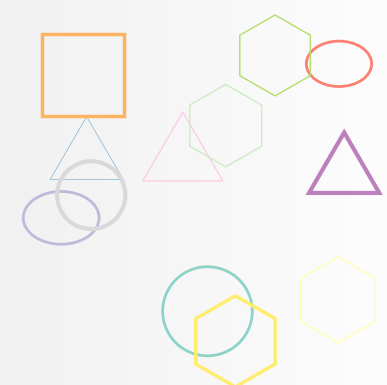[{"shape": "circle", "thickness": 2, "radius": 0.58, "center": [0.535, 0.192]}, {"shape": "hexagon", "thickness": 1, "radius": 0.56, "center": [0.873, 0.221]}, {"shape": "oval", "thickness": 2, "radius": 0.49, "center": [0.158, 0.434]}, {"shape": "oval", "thickness": 2, "radius": 0.42, "center": [0.875, 0.834]}, {"shape": "triangle", "thickness": 0.5, "radius": 0.54, "center": [0.224, 0.588]}, {"shape": "square", "thickness": 2.5, "radius": 0.53, "center": [0.214, 0.805]}, {"shape": "hexagon", "thickness": 1, "radius": 0.53, "center": [0.71, 0.856]}, {"shape": "triangle", "thickness": 1, "radius": 0.6, "center": [0.472, 0.59]}, {"shape": "circle", "thickness": 3, "radius": 0.44, "center": [0.235, 0.493]}, {"shape": "triangle", "thickness": 3, "radius": 0.52, "center": [0.888, 0.551]}, {"shape": "hexagon", "thickness": 1, "radius": 0.54, "center": [0.583, 0.674]}, {"shape": "hexagon", "thickness": 2.5, "radius": 0.59, "center": [0.608, 0.113]}]